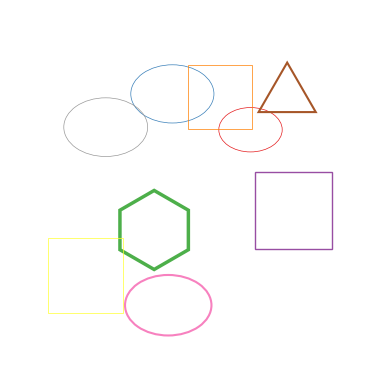[{"shape": "oval", "thickness": 0.5, "radius": 0.41, "center": [0.651, 0.663]}, {"shape": "oval", "thickness": 0.5, "radius": 0.54, "center": [0.448, 0.756]}, {"shape": "hexagon", "thickness": 2.5, "radius": 0.51, "center": [0.4, 0.403]}, {"shape": "square", "thickness": 1, "radius": 0.5, "center": [0.762, 0.454]}, {"shape": "square", "thickness": 0.5, "radius": 0.41, "center": [0.571, 0.748]}, {"shape": "square", "thickness": 0.5, "radius": 0.49, "center": [0.221, 0.285]}, {"shape": "triangle", "thickness": 1.5, "radius": 0.43, "center": [0.746, 0.752]}, {"shape": "oval", "thickness": 1.5, "radius": 0.56, "center": [0.437, 0.207]}, {"shape": "oval", "thickness": 0.5, "radius": 0.54, "center": [0.275, 0.67]}]